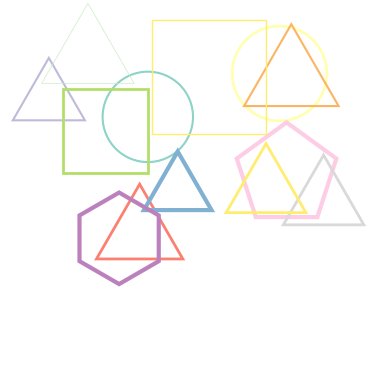[{"shape": "circle", "thickness": 1.5, "radius": 0.59, "center": [0.384, 0.696]}, {"shape": "circle", "thickness": 2, "radius": 0.61, "center": [0.726, 0.809]}, {"shape": "triangle", "thickness": 1.5, "radius": 0.54, "center": [0.127, 0.742]}, {"shape": "triangle", "thickness": 2, "radius": 0.65, "center": [0.363, 0.392]}, {"shape": "triangle", "thickness": 3, "radius": 0.51, "center": [0.462, 0.505]}, {"shape": "triangle", "thickness": 1.5, "radius": 0.71, "center": [0.757, 0.795]}, {"shape": "square", "thickness": 2, "radius": 0.55, "center": [0.274, 0.66]}, {"shape": "pentagon", "thickness": 3, "radius": 0.68, "center": [0.744, 0.546]}, {"shape": "triangle", "thickness": 2, "radius": 0.6, "center": [0.84, 0.476]}, {"shape": "hexagon", "thickness": 3, "radius": 0.59, "center": [0.309, 0.381]}, {"shape": "triangle", "thickness": 0.5, "radius": 0.69, "center": [0.228, 0.853]}, {"shape": "square", "thickness": 1, "radius": 0.74, "center": [0.542, 0.801]}, {"shape": "triangle", "thickness": 2, "radius": 0.6, "center": [0.691, 0.507]}]